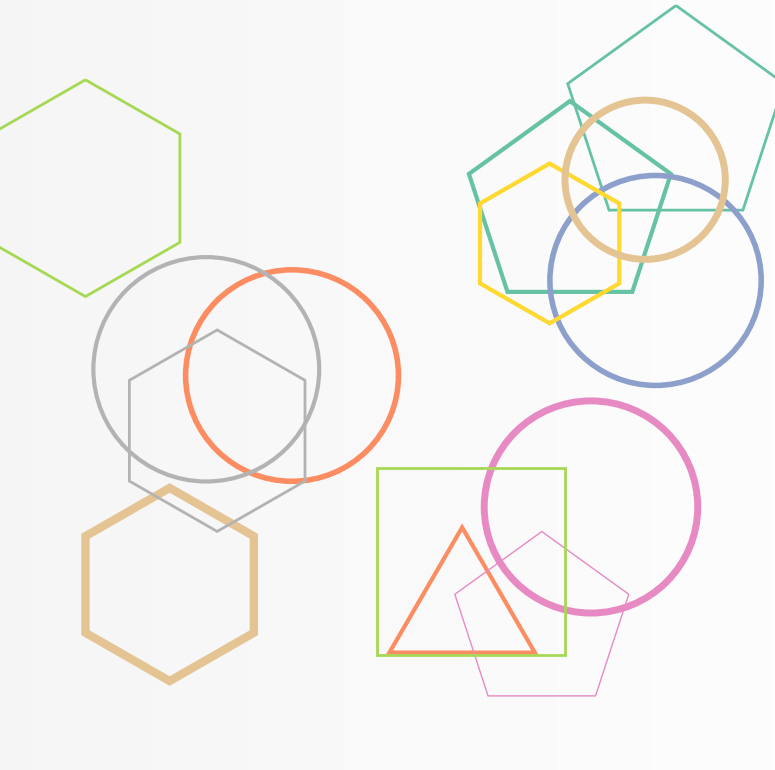[{"shape": "pentagon", "thickness": 1.5, "radius": 0.68, "center": [0.735, 0.732]}, {"shape": "pentagon", "thickness": 1, "radius": 0.73, "center": [0.872, 0.846]}, {"shape": "triangle", "thickness": 1.5, "radius": 0.54, "center": [0.596, 0.207]}, {"shape": "circle", "thickness": 2, "radius": 0.69, "center": [0.377, 0.512]}, {"shape": "circle", "thickness": 2, "radius": 0.68, "center": [0.846, 0.636]}, {"shape": "pentagon", "thickness": 0.5, "radius": 0.59, "center": [0.699, 0.192]}, {"shape": "circle", "thickness": 2.5, "radius": 0.69, "center": [0.763, 0.342]}, {"shape": "square", "thickness": 1, "radius": 0.61, "center": [0.608, 0.271]}, {"shape": "hexagon", "thickness": 1, "radius": 0.7, "center": [0.11, 0.756]}, {"shape": "hexagon", "thickness": 1.5, "radius": 0.52, "center": [0.709, 0.684]}, {"shape": "circle", "thickness": 2.5, "radius": 0.52, "center": [0.832, 0.767]}, {"shape": "hexagon", "thickness": 3, "radius": 0.63, "center": [0.219, 0.241]}, {"shape": "hexagon", "thickness": 1, "radius": 0.65, "center": [0.28, 0.441]}, {"shape": "circle", "thickness": 1.5, "radius": 0.73, "center": [0.266, 0.52]}]